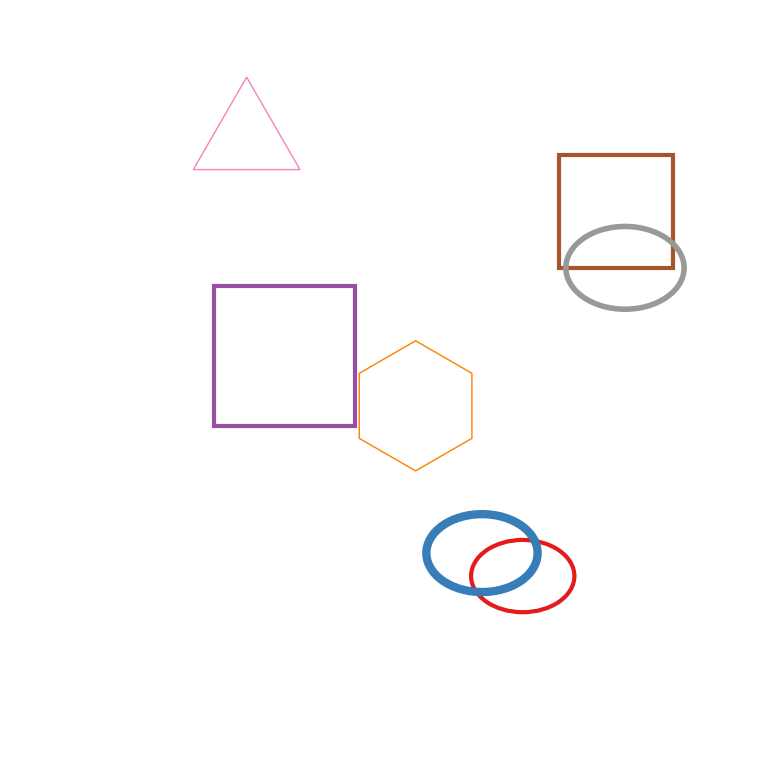[{"shape": "oval", "thickness": 1.5, "radius": 0.34, "center": [0.679, 0.252]}, {"shape": "oval", "thickness": 3, "radius": 0.36, "center": [0.626, 0.282]}, {"shape": "square", "thickness": 1.5, "radius": 0.46, "center": [0.37, 0.538]}, {"shape": "hexagon", "thickness": 0.5, "radius": 0.42, "center": [0.54, 0.473]}, {"shape": "square", "thickness": 1.5, "radius": 0.37, "center": [0.8, 0.725]}, {"shape": "triangle", "thickness": 0.5, "radius": 0.4, "center": [0.32, 0.82]}, {"shape": "oval", "thickness": 2, "radius": 0.38, "center": [0.812, 0.652]}]